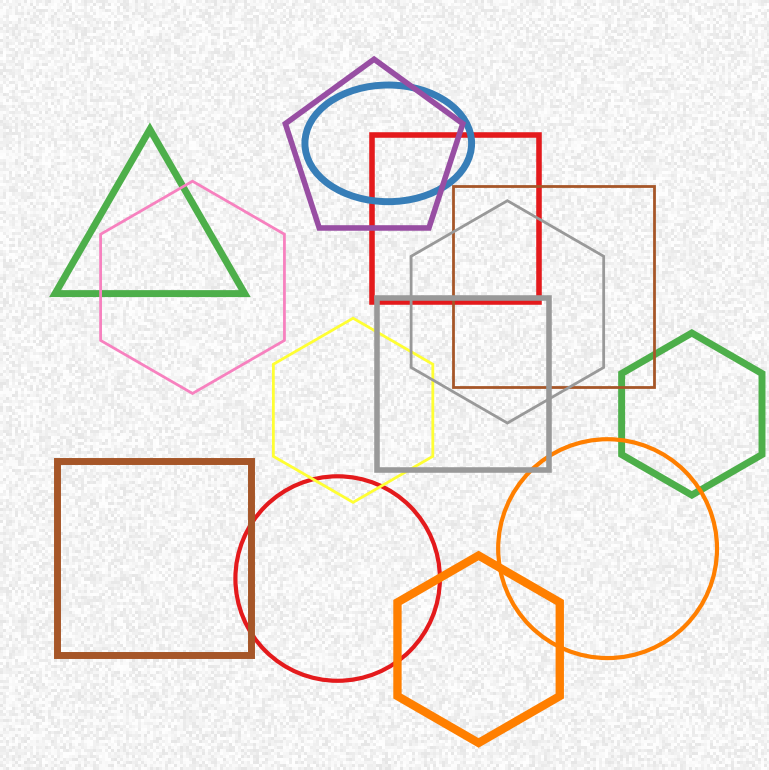[{"shape": "circle", "thickness": 1.5, "radius": 0.66, "center": [0.438, 0.249]}, {"shape": "square", "thickness": 2, "radius": 0.54, "center": [0.592, 0.716]}, {"shape": "oval", "thickness": 2.5, "radius": 0.54, "center": [0.504, 0.814]}, {"shape": "hexagon", "thickness": 2.5, "radius": 0.53, "center": [0.898, 0.462]}, {"shape": "triangle", "thickness": 2.5, "radius": 0.71, "center": [0.195, 0.69]}, {"shape": "pentagon", "thickness": 2, "radius": 0.61, "center": [0.486, 0.802]}, {"shape": "hexagon", "thickness": 3, "radius": 0.61, "center": [0.622, 0.157]}, {"shape": "circle", "thickness": 1.5, "radius": 0.71, "center": [0.789, 0.287]}, {"shape": "hexagon", "thickness": 1, "radius": 0.6, "center": [0.459, 0.467]}, {"shape": "square", "thickness": 1, "radius": 0.65, "center": [0.719, 0.628]}, {"shape": "square", "thickness": 2.5, "radius": 0.63, "center": [0.2, 0.275]}, {"shape": "hexagon", "thickness": 1, "radius": 0.69, "center": [0.25, 0.627]}, {"shape": "square", "thickness": 2, "radius": 0.56, "center": [0.602, 0.502]}, {"shape": "hexagon", "thickness": 1, "radius": 0.72, "center": [0.659, 0.595]}]